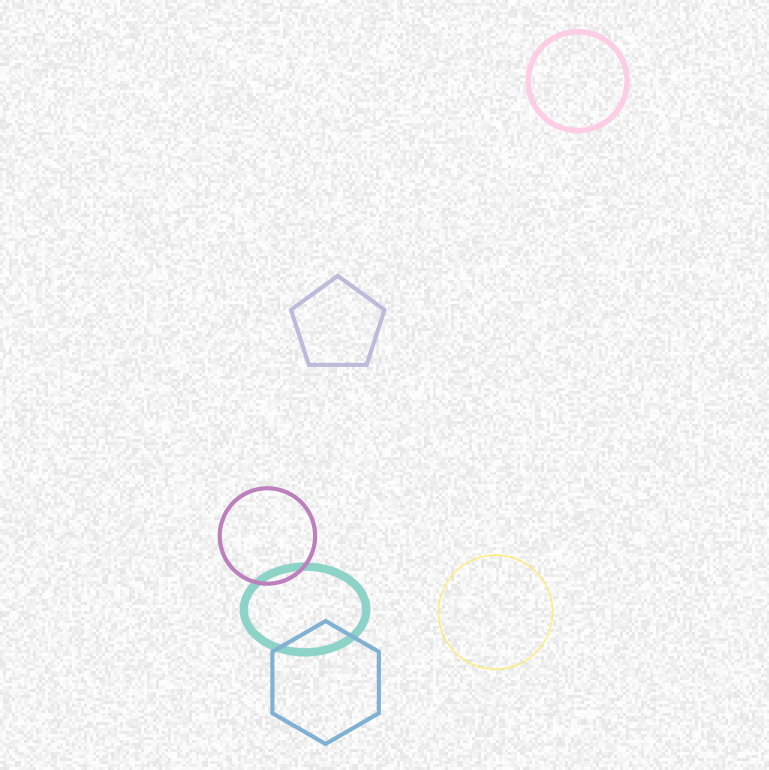[{"shape": "oval", "thickness": 3, "radius": 0.4, "center": [0.396, 0.208]}, {"shape": "pentagon", "thickness": 1.5, "radius": 0.32, "center": [0.439, 0.578]}, {"shape": "hexagon", "thickness": 1.5, "radius": 0.4, "center": [0.423, 0.114]}, {"shape": "circle", "thickness": 2, "radius": 0.32, "center": [0.75, 0.895]}, {"shape": "circle", "thickness": 1.5, "radius": 0.31, "center": [0.347, 0.304]}, {"shape": "circle", "thickness": 0.5, "radius": 0.37, "center": [0.644, 0.205]}]